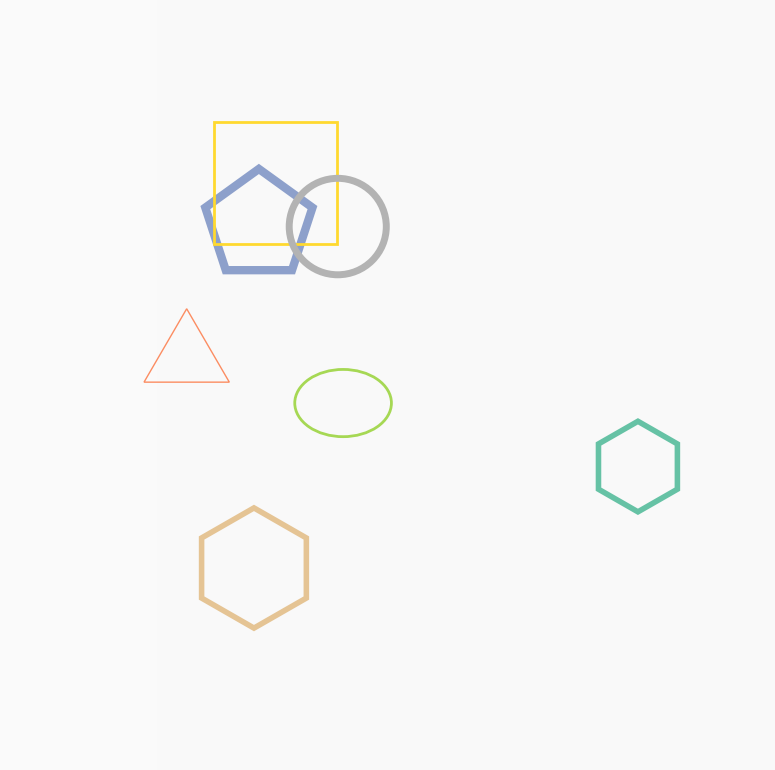[{"shape": "hexagon", "thickness": 2, "radius": 0.29, "center": [0.823, 0.394]}, {"shape": "triangle", "thickness": 0.5, "radius": 0.32, "center": [0.241, 0.535]}, {"shape": "pentagon", "thickness": 3, "radius": 0.36, "center": [0.334, 0.708]}, {"shape": "oval", "thickness": 1, "radius": 0.31, "center": [0.443, 0.477]}, {"shape": "square", "thickness": 1, "radius": 0.4, "center": [0.356, 0.762]}, {"shape": "hexagon", "thickness": 2, "radius": 0.39, "center": [0.328, 0.262]}, {"shape": "circle", "thickness": 2.5, "radius": 0.31, "center": [0.436, 0.706]}]